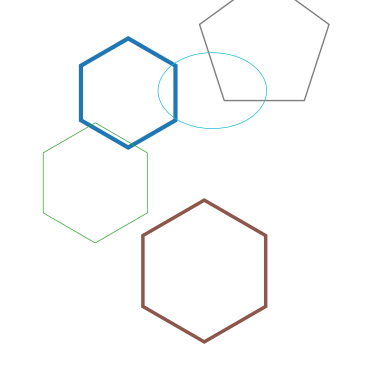[{"shape": "hexagon", "thickness": 3, "radius": 0.71, "center": [0.333, 0.759]}, {"shape": "hexagon", "thickness": 0.5, "radius": 0.78, "center": [0.247, 0.525]}, {"shape": "hexagon", "thickness": 2.5, "radius": 0.92, "center": [0.531, 0.296]}, {"shape": "pentagon", "thickness": 1, "radius": 0.88, "center": [0.686, 0.882]}, {"shape": "oval", "thickness": 0.5, "radius": 0.71, "center": [0.552, 0.765]}]